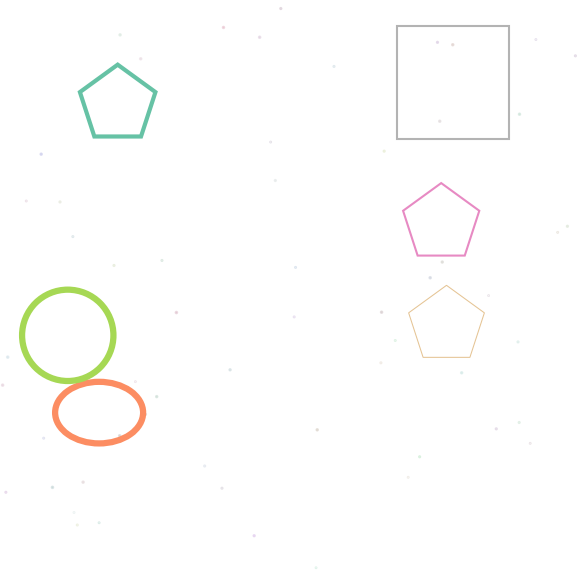[{"shape": "pentagon", "thickness": 2, "radius": 0.34, "center": [0.204, 0.818]}, {"shape": "oval", "thickness": 3, "radius": 0.38, "center": [0.172, 0.285]}, {"shape": "pentagon", "thickness": 1, "radius": 0.35, "center": [0.764, 0.613]}, {"shape": "circle", "thickness": 3, "radius": 0.4, "center": [0.117, 0.418]}, {"shape": "pentagon", "thickness": 0.5, "radius": 0.34, "center": [0.773, 0.436]}, {"shape": "square", "thickness": 1, "radius": 0.49, "center": [0.785, 0.856]}]